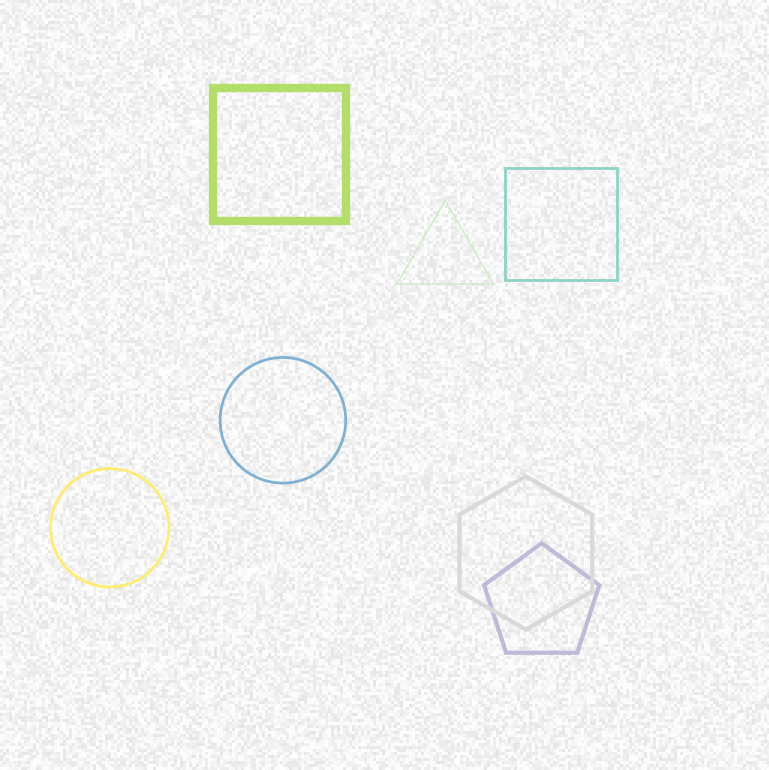[{"shape": "square", "thickness": 1, "radius": 0.36, "center": [0.728, 0.709]}, {"shape": "pentagon", "thickness": 1.5, "radius": 0.39, "center": [0.704, 0.216]}, {"shape": "circle", "thickness": 1, "radius": 0.41, "center": [0.367, 0.454]}, {"shape": "square", "thickness": 3, "radius": 0.43, "center": [0.363, 0.799]}, {"shape": "hexagon", "thickness": 1.5, "radius": 0.5, "center": [0.683, 0.282]}, {"shape": "triangle", "thickness": 0.5, "radius": 0.36, "center": [0.578, 0.667]}, {"shape": "circle", "thickness": 1, "radius": 0.38, "center": [0.143, 0.315]}]